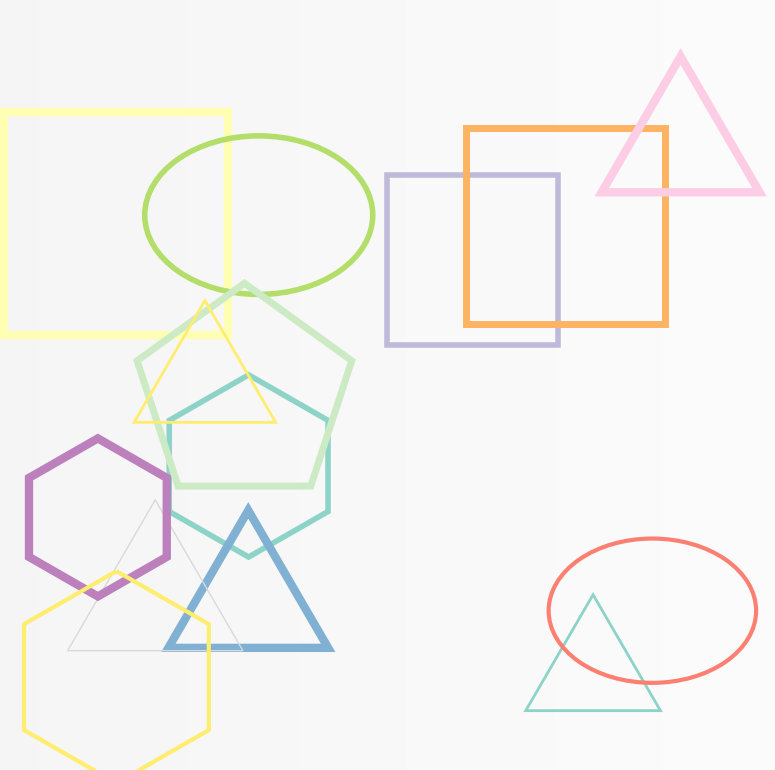[{"shape": "triangle", "thickness": 1, "radius": 0.5, "center": [0.765, 0.127]}, {"shape": "hexagon", "thickness": 2, "radius": 0.59, "center": [0.321, 0.395]}, {"shape": "square", "thickness": 3, "radius": 0.72, "center": [0.15, 0.71]}, {"shape": "square", "thickness": 2, "radius": 0.55, "center": [0.61, 0.662]}, {"shape": "oval", "thickness": 1.5, "radius": 0.67, "center": [0.842, 0.207]}, {"shape": "triangle", "thickness": 3, "radius": 0.6, "center": [0.32, 0.218]}, {"shape": "square", "thickness": 2.5, "radius": 0.64, "center": [0.73, 0.706]}, {"shape": "oval", "thickness": 2, "radius": 0.74, "center": [0.334, 0.721]}, {"shape": "triangle", "thickness": 3, "radius": 0.59, "center": [0.878, 0.809]}, {"shape": "triangle", "thickness": 0.5, "radius": 0.65, "center": [0.2, 0.22]}, {"shape": "hexagon", "thickness": 3, "radius": 0.51, "center": [0.126, 0.328]}, {"shape": "pentagon", "thickness": 2.5, "radius": 0.73, "center": [0.315, 0.487]}, {"shape": "hexagon", "thickness": 1.5, "radius": 0.69, "center": [0.15, 0.121]}, {"shape": "triangle", "thickness": 1, "radius": 0.53, "center": [0.264, 0.504]}]